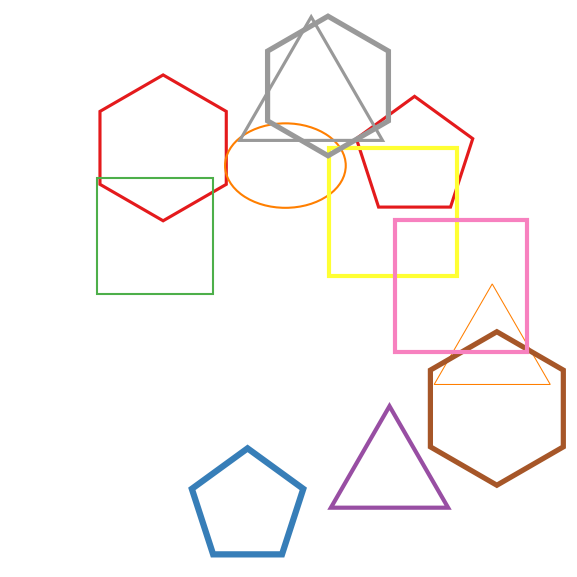[{"shape": "hexagon", "thickness": 1.5, "radius": 0.63, "center": [0.282, 0.743]}, {"shape": "pentagon", "thickness": 1.5, "radius": 0.53, "center": [0.718, 0.726]}, {"shape": "pentagon", "thickness": 3, "radius": 0.51, "center": [0.429, 0.121]}, {"shape": "square", "thickness": 1, "radius": 0.5, "center": [0.268, 0.59]}, {"shape": "triangle", "thickness": 2, "radius": 0.59, "center": [0.674, 0.179]}, {"shape": "triangle", "thickness": 0.5, "radius": 0.58, "center": [0.852, 0.391]}, {"shape": "oval", "thickness": 1, "radius": 0.52, "center": [0.494, 0.712]}, {"shape": "square", "thickness": 2, "radius": 0.56, "center": [0.68, 0.632]}, {"shape": "hexagon", "thickness": 2.5, "radius": 0.66, "center": [0.86, 0.292]}, {"shape": "square", "thickness": 2, "radius": 0.57, "center": [0.799, 0.504]}, {"shape": "triangle", "thickness": 1.5, "radius": 0.71, "center": [0.539, 0.827]}, {"shape": "hexagon", "thickness": 2.5, "radius": 0.6, "center": [0.568, 0.85]}]